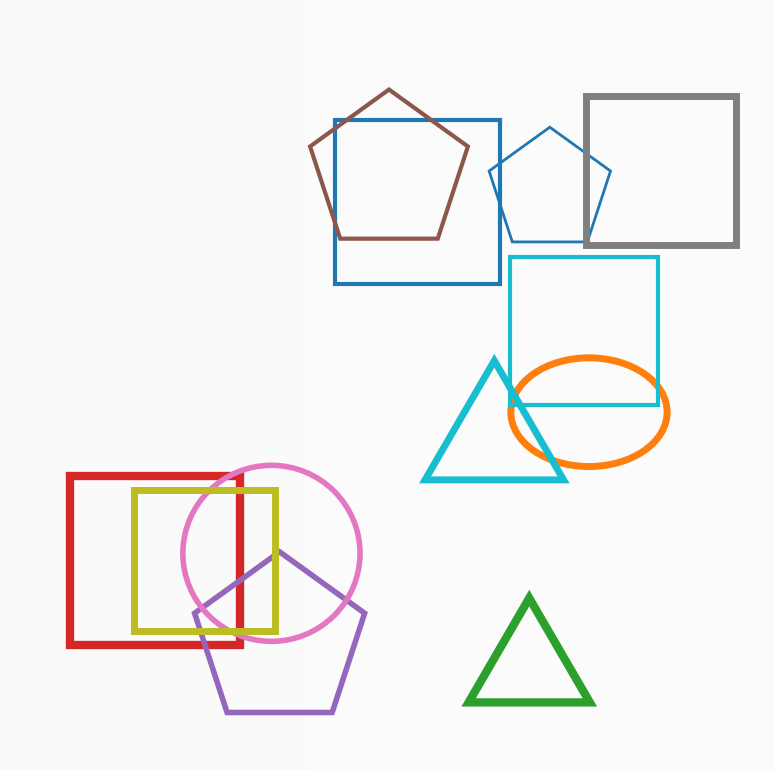[{"shape": "pentagon", "thickness": 1, "radius": 0.41, "center": [0.709, 0.752]}, {"shape": "square", "thickness": 1.5, "radius": 0.53, "center": [0.539, 0.738]}, {"shape": "oval", "thickness": 2.5, "radius": 0.5, "center": [0.76, 0.465]}, {"shape": "triangle", "thickness": 3, "radius": 0.45, "center": [0.683, 0.133]}, {"shape": "square", "thickness": 3, "radius": 0.55, "center": [0.2, 0.273]}, {"shape": "pentagon", "thickness": 2, "radius": 0.58, "center": [0.361, 0.168]}, {"shape": "pentagon", "thickness": 1.5, "radius": 0.54, "center": [0.502, 0.777]}, {"shape": "circle", "thickness": 2, "radius": 0.57, "center": [0.35, 0.281]}, {"shape": "square", "thickness": 2.5, "radius": 0.48, "center": [0.853, 0.778]}, {"shape": "square", "thickness": 2.5, "radius": 0.46, "center": [0.264, 0.272]}, {"shape": "square", "thickness": 1.5, "radius": 0.48, "center": [0.754, 0.57]}, {"shape": "triangle", "thickness": 2.5, "radius": 0.52, "center": [0.638, 0.428]}]